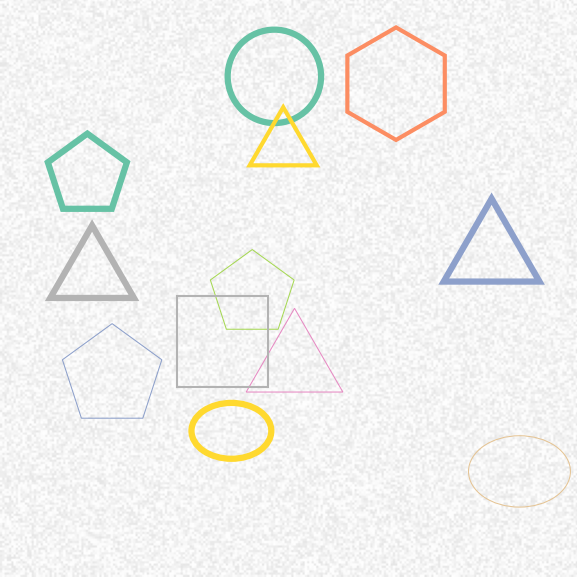[{"shape": "pentagon", "thickness": 3, "radius": 0.36, "center": [0.151, 0.696]}, {"shape": "circle", "thickness": 3, "radius": 0.4, "center": [0.475, 0.867]}, {"shape": "hexagon", "thickness": 2, "radius": 0.49, "center": [0.686, 0.854]}, {"shape": "triangle", "thickness": 3, "radius": 0.48, "center": [0.851, 0.559]}, {"shape": "pentagon", "thickness": 0.5, "radius": 0.45, "center": [0.194, 0.348]}, {"shape": "triangle", "thickness": 0.5, "radius": 0.48, "center": [0.51, 0.369]}, {"shape": "pentagon", "thickness": 0.5, "radius": 0.38, "center": [0.437, 0.491]}, {"shape": "oval", "thickness": 3, "radius": 0.35, "center": [0.401, 0.253]}, {"shape": "triangle", "thickness": 2, "radius": 0.34, "center": [0.49, 0.746]}, {"shape": "oval", "thickness": 0.5, "radius": 0.44, "center": [0.9, 0.183]}, {"shape": "triangle", "thickness": 3, "radius": 0.42, "center": [0.159, 0.525]}, {"shape": "square", "thickness": 1, "radius": 0.39, "center": [0.385, 0.408]}]